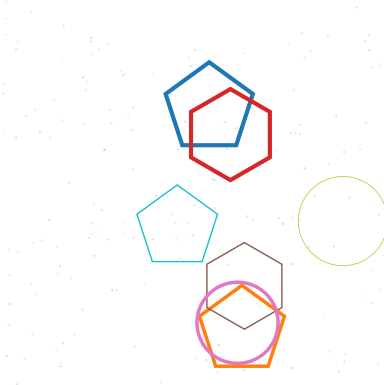[{"shape": "pentagon", "thickness": 3, "radius": 0.6, "center": [0.543, 0.719]}, {"shape": "pentagon", "thickness": 2.5, "radius": 0.58, "center": [0.628, 0.143]}, {"shape": "hexagon", "thickness": 3, "radius": 0.59, "center": [0.599, 0.65]}, {"shape": "hexagon", "thickness": 1, "radius": 0.56, "center": [0.635, 0.257]}, {"shape": "circle", "thickness": 2.5, "radius": 0.53, "center": [0.617, 0.162]}, {"shape": "circle", "thickness": 0.5, "radius": 0.58, "center": [0.891, 0.426]}, {"shape": "pentagon", "thickness": 1, "radius": 0.55, "center": [0.46, 0.41]}]